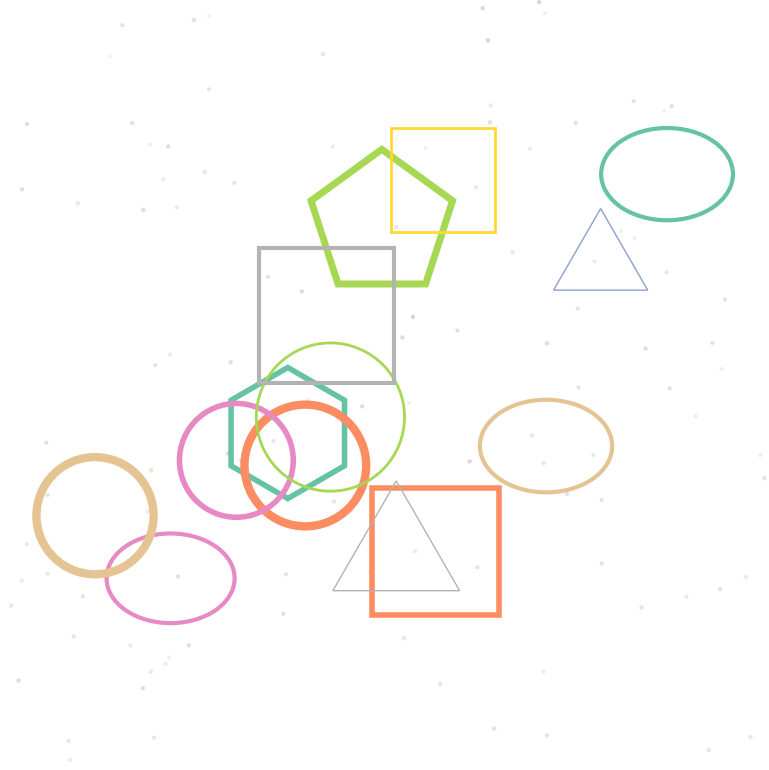[{"shape": "hexagon", "thickness": 2, "radius": 0.43, "center": [0.374, 0.438]}, {"shape": "oval", "thickness": 1.5, "radius": 0.43, "center": [0.866, 0.774]}, {"shape": "circle", "thickness": 3, "radius": 0.4, "center": [0.397, 0.395]}, {"shape": "square", "thickness": 2, "radius": 0.41, "center": [0.566, 0.284]}, {"shape": "triangle", "thickness": 0.5, "radius": 0.35, "center": [0.78, 0.658]}, {"shape": "oval", "thickness": 1.5, "radius": 0.42, "center": [0.222, 0.249]}, {"shape": "circle", "thickness": 2, "radius": 0.37, "center": [0.307, 0.402]}, {"shape": "circle", "thickness": 1, "radius": 0.48, "center": [0.429, 0.458]}, {"shape": "pentagon", "thickness": 2.5, "radius": 0.48, "center": [0.496, 0.709]}, {"shape": "square", "thickness": 1, "radius": 0.34, "center": [0.575, 0.766]}, {"shape": "oval", "thickness": 1.5, "radius": 0.43, "center": [0.709, 0.421]}, {"shape": "circle", "thickness": 3, "radius": 0.38, "center": [0.123, 0.33]}, {"shape": "triangle", "thickness": 0.5, "radius": 0.48, "center": [0.515, 0.28]}, {"shape": "square", "thickness": 1.5, "radius": 0.44, "center": [0.423, 0.59]}]